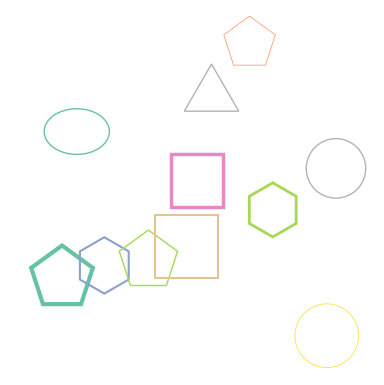[{"shape": "pentagon", "thickness": 3, "radius": 0.42, "center": [0.161, 0.278]}, {"shape": "oval", "thickness": 1, "radius": 0.42, "center": [0.199, 0.658]}, {"shape": "pentagon", "thickness": 0.5, "radius": 0.35, "center": [0.648, 0.888]}, {"shape": "hexagon", "thickness": 1.5, "radius": 0.37, "center": [0.271, 0.311]}, {"shape": "square", "thickness": 2.5, "radius": 0.34, "center": [0.511, 0.531]}, {"shape": "hexagon", "thickness": 2, "radius": 0.35, "center": [0.708, 0.455]}, {"shape": "pentagon", "thickness": 1, "radius": 0.4, "center": [0.386, 0.323]}, {"shape": "circle", "thickness": 0.5, "radius": 0.41, "center": [0.849, 0.128]}, {"shape": "square", "thickness": 1.5, "radius": 0.41, "center": [0.486, 0.359]}, {"shape": "circle", "thickness": 1, "radius": 0.39, "center": [0.873, 0.563]}, {"shape": "triangle", "thickness": 1, "radius": 0.41, "center": [0.549, 0.752]}]